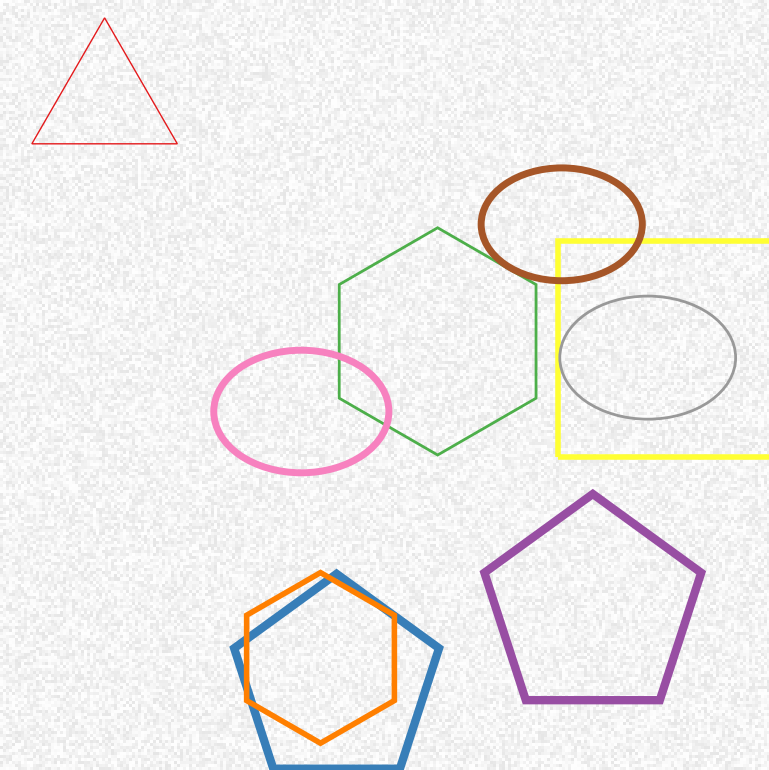[{"shape": "triangle", "thickness": 0.5, "radius": 0.55, "center": [0.136, 0.868]}, {"shape": "pentagon", "thickness": 3, "radius": 0.7, "center": [0.437, 0.115]}, {"shape": "hexagon", "thickness": 1, "radius": 0.74, "center": [0.568, 0.557]}, {"shape": "pentagon", "thickness": 3, "radius": 0.74, "center": [0.77, 0.21]}, {"shape": "hexagon", "thickness": 2, "radius": 0.55, "center": [0.416, 0.146]}, {"shape": "square", "thickness": 2, "radius": 0.7, "center": [0.865, 0.547]}, {"shape": "oval", "thickness": 2.5, "radius": 0.52, "center": [0.73, 0.709]}, {"shape": "oval", "thickness": 2.5, "radius": 0.57, "center": [0.391, 0.466]}, {"shape": "oval", "thickness": 1, "radius": 0.57, "center": [0.841, 0.536]}]